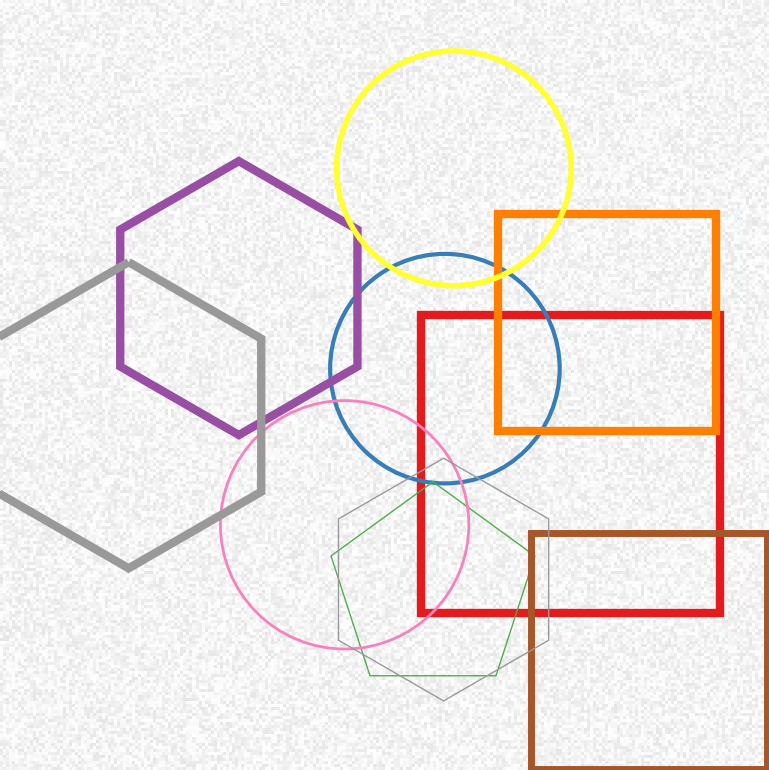[{"shape": "square", "thickness": 3, "radius": 0.97, "center": [0.741, 0.397]}, {"shape": "circle", "thickness": 1.5, "radius": 0.75, "center": [0.578, 0.521]}, {"shape": "pentagon", "thickness": 0.5, "radius": 0.7, "center": [0.562, 0.235]}, {"shape": "hexagon", "thickness": 3, "radius": 0.89, "center": [0.31, 0.613]}, {"shape": "square", "thickness": 3, "radius": 0.71, "center": [0.788, 0.581]}, {"shape": "circle", "thickness": 2, "radius": 0.76, "center": [0.589, 0.781]}, {"shape": "square", "thickness": 2.5, "radius": 0.76, "center": [0.843, 0.155]}, {"shape": "circle", "thickness": 1, "radius": 0.81, "center": [0.448, 0.318]}, {"shape": "hexagon", "thickness": 3, "radius": 0.99, "center": [0.167, 0.461]}, {"shape": "hexagon", "thickness": 0.5, "radius": 0.79, "center": [0.576, 0.247]}]